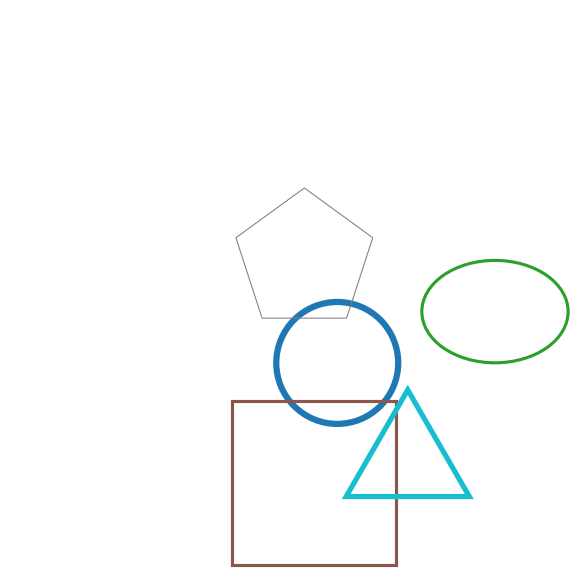[{"shape": "circle", "thickness": 3, "radius": 0.53, "center": [0.584, 0.371]}, {"shape": "oval", "thickness": 1.5, "radius": 0.63, "center": [0.857, 0.46]}, {"shape": "square", "thickness": 1.5, "radius": 0.71, "center": [0.544, 0.163]}, {"shape": "pentagon", "thickness": 0.5, "radius": 0.62, "center": [0.527, 0.549]}, {"shape": "triangle", "thickness": 2.5, "radius": 0.62, "center": [0.706, 0.201]}]